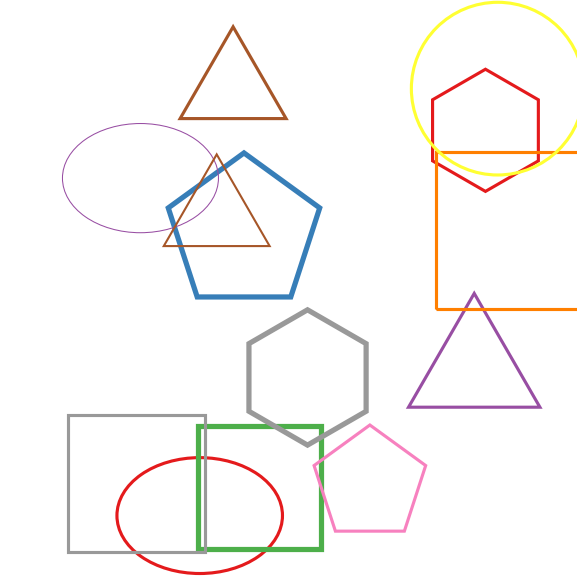[{"shape": "hexagon", "thickness": 1.5, "radius": 0.53, "center": [0.841, 0.773]}, {"shape": "oval", "thickness": 1.5, "radius": 0.72, "center": [0.346, 0.106]}, {"shape": "pentagon", "thickness": 2.5, "radius": 0.69, "center": [0.422, 0.596]}, {"shape": "square", "thickness": 2.5, "radius": 0.53, "center": [0.45, 0.155]}, {"shape": "triangle", "thickness": 1.5, "radius": 0.66, "center": [0.821, 0.36]}, {"shape": "oval", "thickness": 0.5, "radius": 0.68, "center": [0.243, 0.691]}, {"shape": "square", "thickness": 1.5, "radius": 0.68, "center": [0.891, 0.6]}, {"shape": "circle", "thickness": 1.5, "radius": 0.75, "center": [0.862, 0.846]}, {"shape": "triangle", "thickness": 1, "radius": 0.53, "center": [0.375, 0.626]}, {"shape": "triangle", "thickness": 1.5, "radius": 0.53, "center": [0.404, 0.847]}, {"shape": "pentagon", "thickness": 1.5, "radius": 0.51, "center": [0.64, 0.162]}, {"shape": "hexagon", "thickness": 2.5, "radius": 0.59, "center": [0.533, 0.346]}, {"shape": "square", "thickness": 1.5, "radius": 0.6, "center": [0.236, 0.162]}]